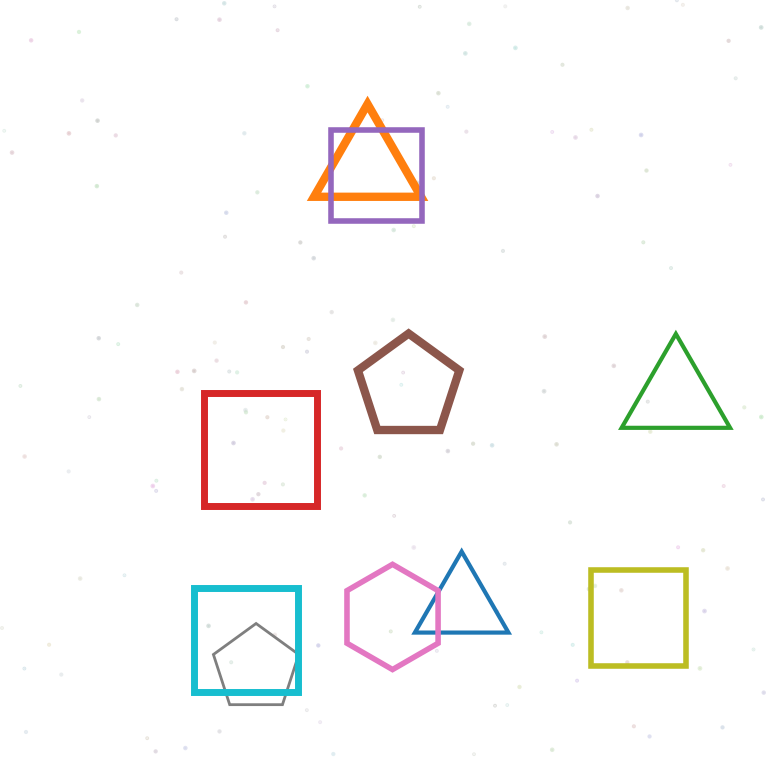[{"shape": "triangle", "thickness": 1.5, "radius": 0.35, "center": [0.6, 0.214]}, {"shape": "triangle", "thickness": 3, "radius": 0.4, "center": [0.477, 0.785]}, {"shape": "triangle", "thickness": 1.5, "radius": 0.41, "center": [0.878, 0.485]}, {"shape": "square", "thickness": 2.5, "radius": 0.37, "center": [0.338, 0.417]}, {"shape": "square", "thickness": 2, "radius": 0.29, "center": [0.489, 0.772]}, {"shape": "pentagon", "thickness": 3, "radius": 0.35, "center": [0.531, 0.498]}, {"shape": "hexagon", "thickness": 2, "radius": 0.34, "center": [0.51, 0.199]}, {"shape": "pentagon", "thickness": 1, "radius": 0.29, "center": [0.333, 0.132]}, {"shape": "square", "thickness": 2, "radius": 0.31, "center": [0.829, 0.198]}, {"shape": "square", "thickness": 2.5, "radius": 0.34, "center": [0.32, 0.169]}]